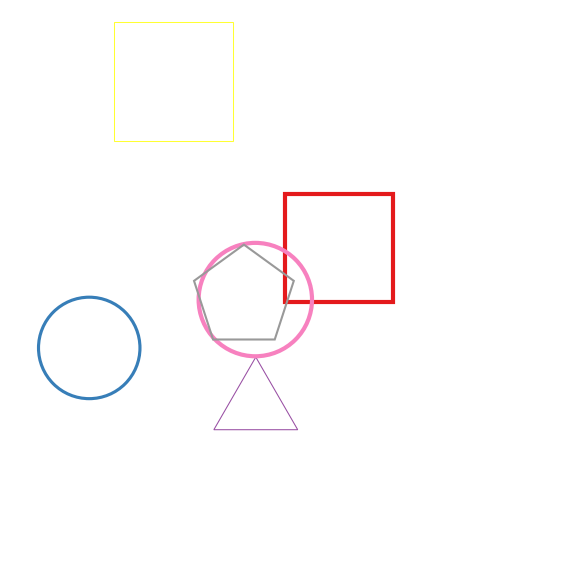[{"shape": "square", "thickness": 2, "radius": 0.47, "center": [0.587, 0.569]}, {"shape": "circle", "thickness": 1.5, "radius": 0.44, "center": [0.155, 0.397]}, {"shape": "triangle", "thickness": 0.5, "radius": 0.42, "center": [0.443, 0.297]}, {"shape": "square", "thickness": 0.5, "radius": 0.52, "center": [0.3, 0.859]}, {"shape": "circle", "thickness": 2, "radius": 0.49, "center": [0.442, 0.48]}, {"shape": "pentagon", "thickness": 1, "radius": 0.45, "center": [0.422, 0.485]}]